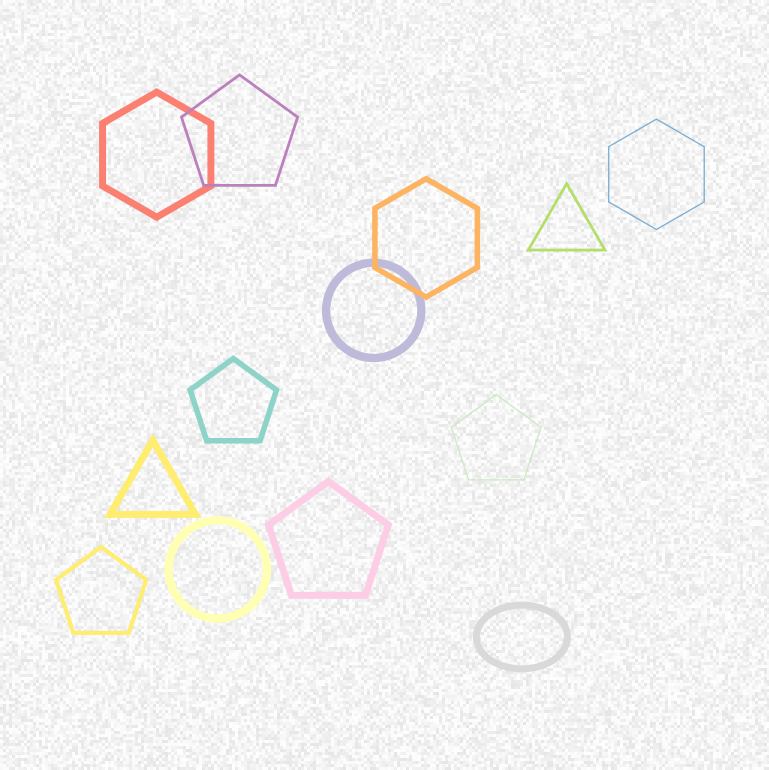[{"shape": "pentagon", "thickness": 2, "radius": 0.29, "center": [0.303, 0.475]}, {"shape": "circle", "thickness": 3, "radius": 0.32, "center": [0.283, 0.261]}, {"shape": "circle", "thickness": 3, "radius": 0.31, "center": [0.485, 0.597]}, {"shape": "hexagon", "thickness": 2.5, "radius": 0.41, "center": [0.204, 0.799]}, {"shape": "hexagon", "thickness": 0.5, "radius": 0.36, "center": [0.853, 0.774]}, {"shape": "hexagon", "thickness": 2, "radius": 0.38, "center": [0.553, 0.691]}, {"shape": "triangle", "thickness": 1, "radius": 0.29, "center": [0.736, 0.704]}, {"shape": "pentagon", "thickness": 2.5, "radius": 0.41, "center": [0.427, 0.293]}, {"shape": "oval", "thickness": 2.5, "radius": 0.3, "center": [0.678, 0.173]}, {"shape": "pentagon", "thickness": 1, "radius": 0.4, "center": [0.311, 0.823]}, {"shape": "pentagon", "thickness": 0.5, "radius": 0.31, "center": [0.644, 0.426]}, {"shape": "pentagon", "thickness": 1.5, "radius": 0.31, "center": [0.131, 0.228]}, {"shape": "triangle", "thickness": 2.5, "radius": 0.32, "center": [0.198, 0.364]}]